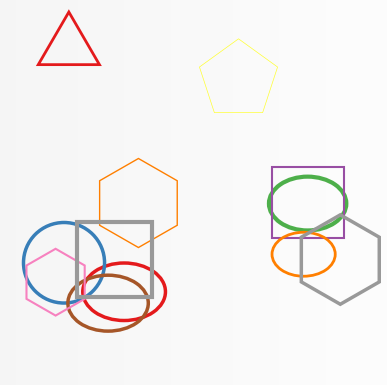[{"shape": "oval", "thickness": 2.5, "radius": 0.53, "center": [0.32, 0.242]}, {"shape": "triangle", "thickness": 2, "radius": 0.46, "center": [0.178, 0.878]}, {"shape": "circle", "thickness": 2.5, "radius": 0.52, "center": [0.165, 0.317]}, {"shape": "oval", "thickness": 3, "radius": 0.5, "center": [0.794, 0.471]}, {"shape": "square", "thickness": 1.5, "radius": 0.46, "center": [0.795, 0.474]}, {"shape": "hexagon", "thickness": 1, "radius": 0.58, "center": [0.357, 0.473]}, {"shape": "oval", "thickness": 2, "radius": 0.41, "center": [0.784, 0.34]}, {"shape": "pentagon", "thickness": 0.5, "radius": 0.53, "center": [0.616, 0.793]}, {"shape": "oval", "thickness": 2.5, "radius": 0.52, "center": [0.279, 0.213]}, {"shape": "hexagon", "thickness": 1.5, "radius": 0.43, "center": [0.143, 0.267]}, {"shape": "square", "thickness": 3, "radius": 0.49, "center": [0.295, 0.326]}, {"shape": "hexagon", "thickness": 2.5, "radius": 0.58, "center": [0.878, 0.326]}]